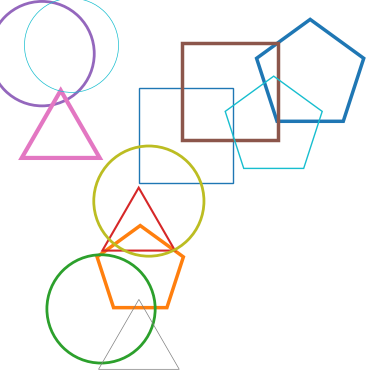[{"shape": "square", "thickness": 1, "radius": 0.62, "center": [0.483, 0.648]}, {"shape": "pentagon", "thickness": 2.5, "radius": 0.73, "center": [0.806, 0.803]}, {"shape": "pentagon", "thickness": 2.5, "radius": 0.59, "center": [0.364, 0.296]}, {"shape": "circle", "thickness": 2, "radius": 0.7, "center": [0.262, 0.198]}, {"shape": "triangle", "thickness": 1.5, "radius": 0.54, "center": [0.36, 0.404]}, {"shape": "circle", "thickness": 2, "radius": 0.68, "center": [0.109, 0.861]}, {"shape": "square", "thickness": 2.5, "radius": 0.62, "center": [0.598, 0.762]}, {"shape": "triangle", "thickness": 3, "radius": 0.58, "center": [0.158, 0.648]}, {"shape": "triangle", "thickness": 0.5, "radius": 0.61, "center": [0.361, 0.101]}, {"shape": "circle", "thickness": 2, "radius": 0.72, "center": [0.387, 0.478]}, {"shape": "circle", "thickness": 0.5, "radius": 0.61, "center": [0.186, 0.882]}, {"shape": "pentagon", "thickness": 1, "radius": 0.66, "center": [0.711, 0.67]}]